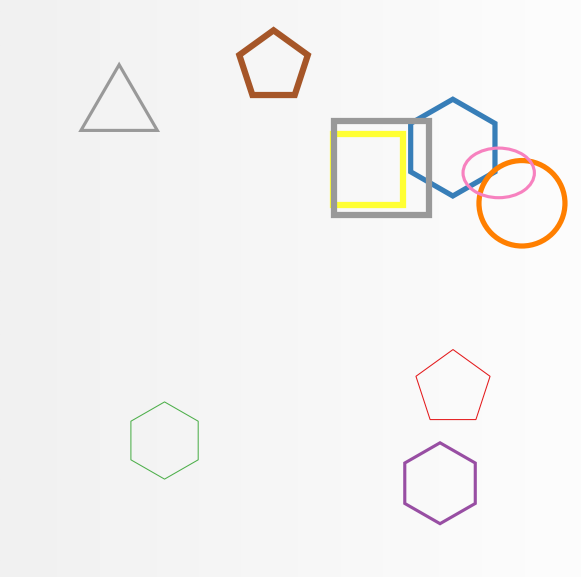[{"shape": "pentagon", "thickness": 0.5, "radius": 0.34, "center": [0.779, 0.327]}, {"shape": "hexagon", "thickness": 2.5, "radius": 0.42, "center": [0.779, 0.744]}, {"shape": "hexagon", "thickness": 0.5, "radius": 0.33, "center": [0.283, 0.236]}, {"shape": "hexagon", "thickness": 1.5, "radius": 0.35, "center": [0.757, 0.162]}, {"shape": "circle", "thickness": 2.5, "radius": 0.37, "center": [0.898, 0.647]}, {"shape": "square", "thickness": 3, "radius": 0.3, "center": [0.633, 0.706]}, {"shape": "pentagon", "thickness": 3, "radius": 0.31, "center": [0.471, 0.885]}, {"shape": "oval", "thickness": 1.5, "radius": 0.31, "center": [0.858, 0.7]}, {"shape": "triangle", "thickness": 1.5, "radius": 0.38, "center": [0.205, 0.811]}, {"shape": "square", "thickness": 3, "radius": 0.41, "center": [0.657, 0.708]}]